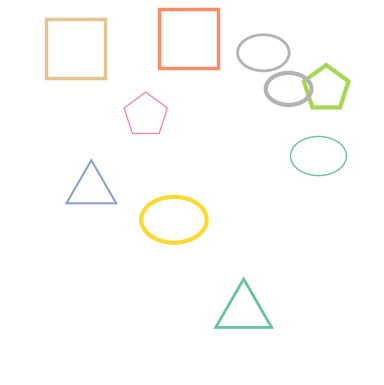[{"shape": "oval", "thickness": 1, "radius": 0.36, "center": [0.827, 0.595]}, {"shape": "triangle", "thickness": 2, "radius": 0.42, "center": [0.633, 0.191]}, {"shape": "square", "thickness": 2.5, "radius": 0.38, "center": [0.489, 0.899]}, {"shape": "triangle", "thickness": 1.5, "radius": 0.37, "center": [0.237, 0.509]}, {"shape": "pentagon", "thickness": 1, "radius": 0.3, "center": [0.379, 0.701]}, {"shape": "pentagon", "thickness": 3, "radius": 0.3, "center": [0.847, 0.77]}, {"shape": "oval", "thickness": 3, "radius": 0.43, "center": [0.452, 0.429]}, {"shape": "square", "thickness": 2.5, "radius": 0.38, "center": [0.197, 0.873]}, {"shape": "oval", "thickness": 3, "radius": 0.3, "center": [0.75, 0.769]}, {"shape": "oval", "thickness": 2, "radius": 0.34, "center": [0.684, 0.863]}]